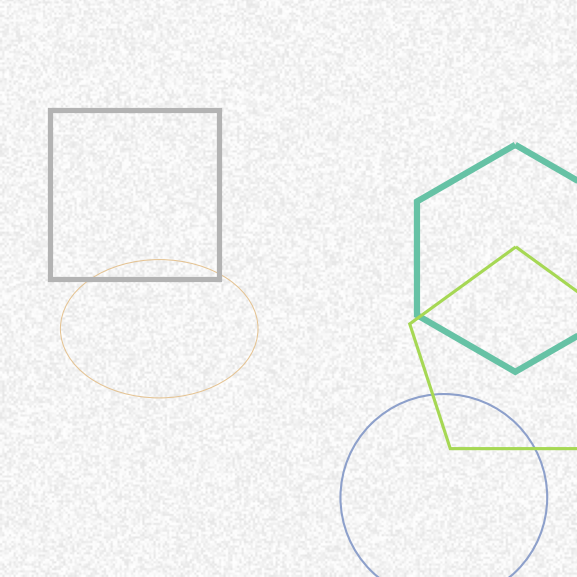[{"shape": "hexagon", "thickness": 3, "radius": 0.98, "center": [0.892, 0.552]}, {"shape": "circle", "thickness": 1, "radius": 0.89, "center": [0.769, 0.138]}, {"shape": "pentagon", "thickness": 1.5, "radius": 0.97, "center": [0.893, 0.379]}, {"shape": "oval", "thickness": 0.5, "radius": 0.86, "center": [0.276, 0.43]}, {"shape": "square", "thickness": 2.5, "radius": 0.73, "center": [0.234, 0.662]}]